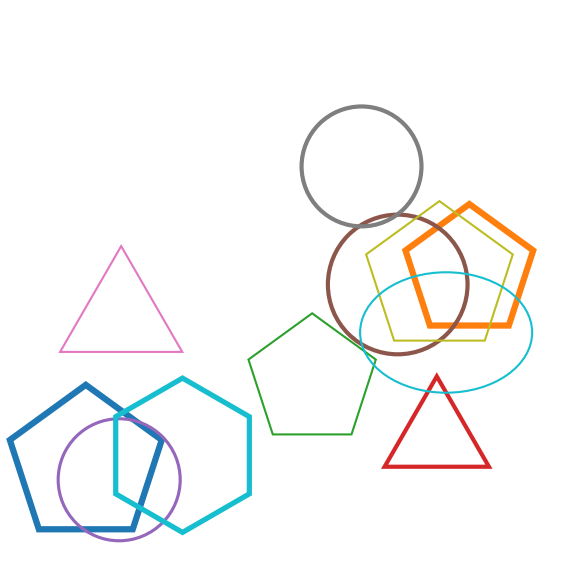[{"shape": "pentagon", "thickness": 3, "radius": 0.69, "center": [0.149, 0.194]}, {"shape": "pentagon", "thickness": 3, "radius": 0.58, "center": [0.813, 0.53]}, {"shape": "pentagon", "thickness": 1, "radius": 0.58, "center": [0.541, 0.341]}, {"shape": "triangle", "thickness": 2, "radius": 0.52, "center": [0.756, 0.243]}, {"shape": "circle", "thickness": 1.5, "radius": 0.53, "center": [0.206, 0.168]}, {"shape": "circle", "thickness": 2, "radius": 0.6, "center": [0.689, 0.507]}, {"shape": "triangle", "thickness": 1, "radius": 0.61, "center": [0.21, 0.451]}, {"shape": "circle", "thickness": 2, "radius": 0.52, "center": [0.626, 0.711]}, {"shape": "pentagon", "thickness": 1, "radius": 0.67, "center": [0.761, 0.517]}, {"shape": "oval", "thickness": 1, "radius": 0.74, "center": [0.773, 0.423]}, {"shape": "hexagon", "thickness": 2.5, "radius": 0.67, "center": [0.316, 0.211]}]